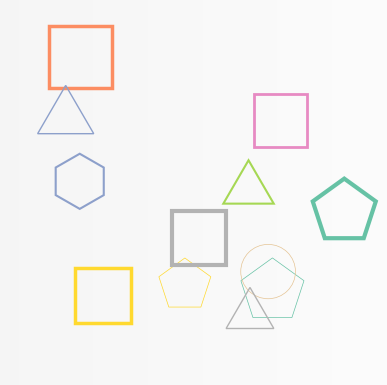[{"shape": "pentagon", "thickness": 3, "radius": 0.43, "center": [0.888, 0.45]}, {"shape": "pentagon", "thickness": 0.5, "radius": 0.43, "center": [0.703, 0.244]}, {"shape": "square", "thickness": 2.5, "radius": 0.41, "center": [0.208, 0.852]}, {"shape": "triangle", "thickness": 1, "radius": 0.42, "center": [0.169, 0.695]}, {"shape": "hexagon", "thickness": 1.5, "radius": 0.36, "center": [0.206, 0.529]}, {"shape": "square", "thickness": 2, "radius": 0.35, "center": [0.724, 0.687]}, {"shape": "triangle", "thickness": 1.5, "radius": 0.38, "center": [0.641, 0.509]}, {"shape": "pentagon", "thickness": 0.5, "radius": 0.35, "center": [0.477, 0.259]}, {"shape": "square", "thickness": 2.5, "radius": 0.36, "center": [0.265, 0.232]}, {"shape": "circle", "thickness": 0.5, "radius": 0.35, "center": [0.692, 0.295]}, {"shape": "triangle", "thickness": 1, "radius": 0.36, "center": [0.645, 0.182]}, {"shape": "square", "thickness": 3, "radius": 0.35, "center": [0.514, 0.381]}]